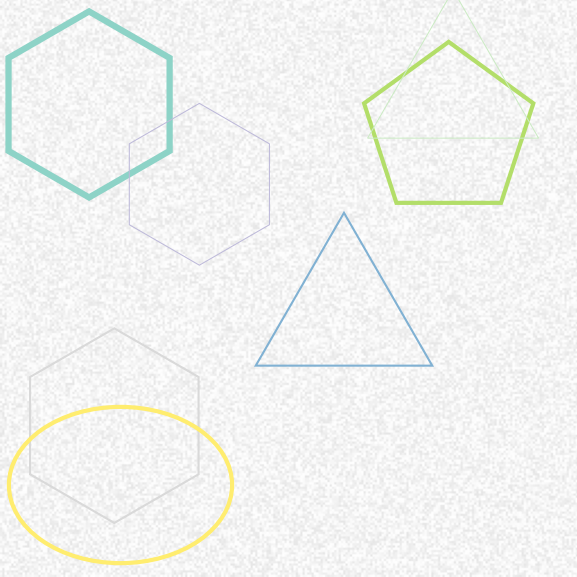[{"shape": "hexagon", "thickness": 3, "radius": 0.81, "center": [0.154, 0.818]}, {"shape": "hexagon", "thickness": 0.5, "radius": 0.7, "center": [0.345, 0.68]}, {"shape": "triangle", "thickness": 1, "radius": 0.88, "center": [0.596, 0.454]}, {"shape": "pentagon", "thickness": 2, "radius": 0.77, "center": [0.777, 0.773]}, {"shape": "hexagon", "thickness": 1, "radius": 0.84, "center": [0.198, 0.262]}, {"shape": "triangle", "thickness": 0.5, "radius": 0.85, "center": [0.785, 0.845]}, {"shape": "oval", "thickness": 2, "radius": 0.97, "center": [0.209, 0.159]}]